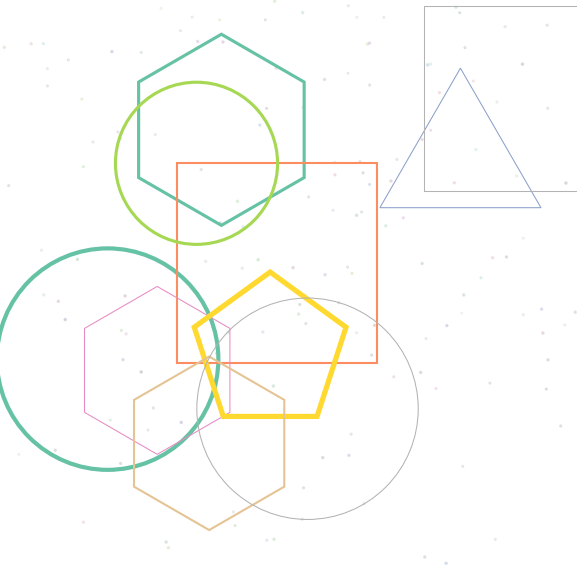[{"shape": "circle", "thickness": 2, "radius": 0.96, "center": [0.186, 0.377]}, {"shape": "hexagon", "thickness": 1.5, "radius": 0.83, "center": [0.383, 0.774]}, {"shape": "square", "thickness": 1, "radius": 0.87, "center": [0.48, 0.543]}, {"shape": "triangle", "thickness": 0.5, "radius": 0.81, "center": [0.797, 0.72]}, {"shape": "hexagon", "thickness": 0.5, "radius": 0.73, "center": [0.272, 0.358]}, {"shape": "circle", "thickness": 1.5, "radius": 0.7, "center": [0.34, 0.716]}, {"shape": "pentagon", "thickness": 2.5, "radius": 0.69, "center": [0.468, 0.39]}, {"shape": "hexagon", "thickness": 1, "radius": 0.75, "center": [0.362, 0.232]}, {"shape": "circle", "thickness": 0.5, "radius": 0.96, "center": [0.533, 0.291]}, {"shape": "square", "thickness": 0.5, "radius": 0.8, "center": [0.895, 0.829]}]